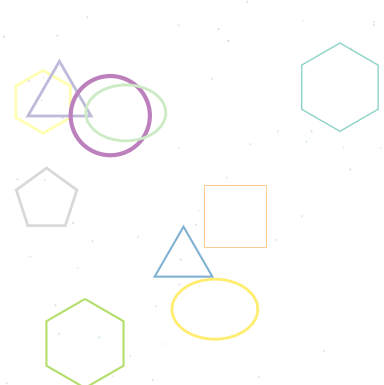[{"shape": "hexagon", "thickness": 1, "radius": 0.57, "center": [0.883, 0.774]}, {"shape": "hexagon", "thickness": 2, "radius": 0.41, "center": [0.112, 0.736]}, {"shape": "triangle", "thickness": 2, "radius": 0.47, "center": [0.154, 0.746]}, {"shape": "triangle", "thickness": 1.5, "radius": 0.43, "center": [0.477, 0.325]}, {"shape": "square", "thickness": 0.5, "radius": 0.4, "center": [0.61, 0.44]}, {"shape": "hexagon", "thickness": 1.5, "radius": 0.58, "center": [0.221, 0.108]}, {"shape": "pentagon", "thickness": 2, "radius": 0.41, "center": [0.121, 0.481]}, {"shape": "circle", "thickness": 3, "radius": 0.51, "center": [0.286, 0.7]}, {"shape": "oval", "thickness": 2, "radius": 0.52, "center": [0.327, 0.707]}, {"shape": "oval", "thickness": 2, "radius": 0.56, "center": [0.558, 0.197]}]